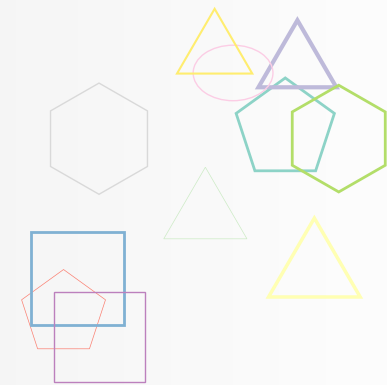[{"shape": "pentagon", "thickness": 2, "radius": 0.67, "center": [0.736, 0.664]}, {"shape": "triangle", "thickness": 2.5, "radius": 0.68, "center": [0.811, 0.297]}, {"shape": "triangle", "thickness": 3, "radius": 0.58, "center": [0.767, 0.831]}, {"shape": "pentagon", "thickness": 0.5, "radius": 0.57, "center": [0.164, 0.186]}, {"shape": "square", "thickness": 2, "radius": 0.6, "center": [0.2, 0.277]}, {"shape": "hexagon", "thickness": 2, "radius": 0.69, "center": [0.874, 0.64]}, {"shape": "oval", "thickness": 1, "radius": 0.51, "center": [0.601, 0.81]}, {"shape": "hexagon", "thickness": 1, "radius": 0.72, "center": [0.256, 0.64]}, {"shape": "square", "thickness": 1, "radius": 0.59, "center": [0.256, 0.124]}, {"shape": "triangle", "thickness": 0.5, "radius": 0.62, "center": [0.53, 0.442]}, {"shape": "triangle", "thickness": 1.5, "radius": 0.56, "center": [0.554, 0.865]}]